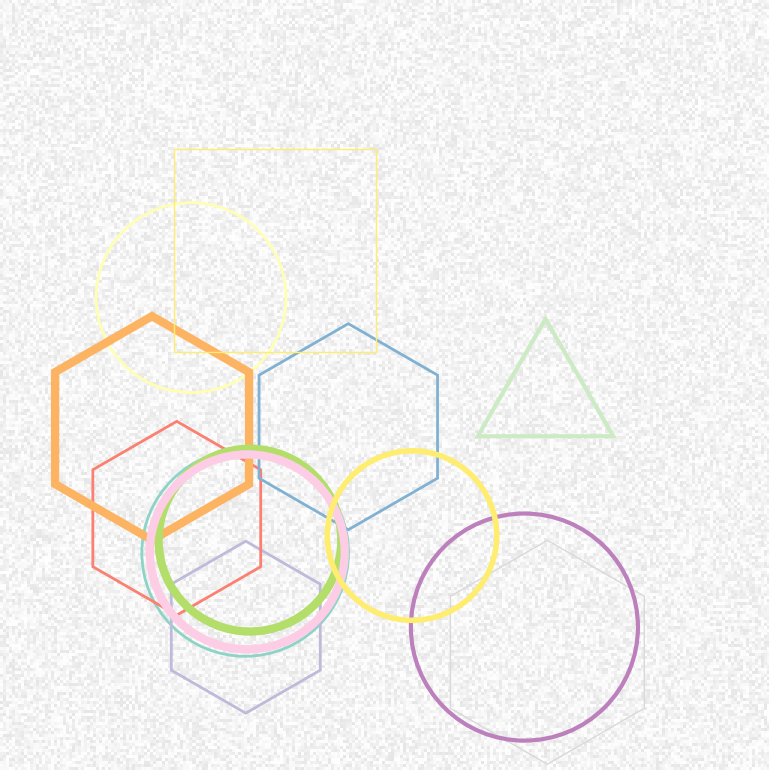[{"shape": "circle", "thickness": 1, "radius": 0.67, "center": [0.318, 0.282]}, {"shape": "circle", "thickness": 1, "radius": 0.62, "center": [0.248, 0.613]}, {"shape": "hexagon", "thickness": 1, "radius": 0.56, "center": [0.319, 0.185]}, {"shape": "hexagon", "thickness": 1, "radius": 0.63, "center": [0.23, 0.327]}, {"shape": "hexagon", "thickness": 1, "radius": 0.67, "center": [0.452, 0.446]}, {"shape": "hexagon", "thickness": 3, "radius": 0.73, "center": [0.197, 0.444]}, {"shape": "circle", "thickness": 3, "radius": 0.59, "center": [0.325, 0.299]}, {"shape": "circle", "thickness": 3, "radius": 0.63, "center": [0.321, 0.283]}, {"shape": "hexagon", "thickness": 0.5, "radius": 0.73, "center": [0.711, 0.153]}, {"shape": "circle", "thickness": 1.5, "radius": 0.74, "center": [0.681, 0.186]}, {"shape": "triangle", "thickness": 1.5, "radius": 0.51, "center": [0.708, 0.484]}, {"shape": "square", "thickness": 0.5, "radius": 0.66, "center": [0.357, 0.675]}, {"shape": "circle", "thickness": 2, "radius": 0.55, "center": [0.535, 0.304]}]